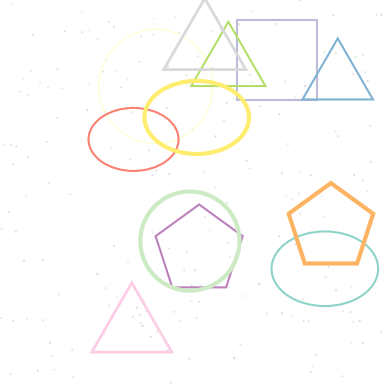[{"shape": "oval", "thickness": 1.5, "radius": 0.69, "center": [0.844, 0.302]}, {"shape": "circle", "thickness": 0.5, "radius": 0.74, "center": [0.405, 0.775]}, {"shape": "square", "thickness": 1.5, "radius": 0.52, "center": [0.72, 0.843]}, {"shape": "oval", "thickness": 1.5, "radius": 0.58, "center": [0.347, 0.638]}, {"shape": "triangle", "thickness": 1.5, "radius": 0.53, "center": [0.877, 0.795]}, {"shape": "pentagon", "thickness": 3, "radius": 0.58, "center": [0.86, 0.409]}, {"shape": "triangle", "thickness": 1.5, "radius": 0.56, "center": [0.593, 0.832]}, {"shape": "triangle", "thickness": 2, "radius": 0.6, "center": [0.342, 0.145]}, {"shape": "triangle", "thickness": 2, "radius": 0.62, "center": [0.532, 0.881]}, {"shape": "pentagon", "thickness": 1.5, "radius": 0.59, "center": [0.517, 0.35]}, {"shape": "circle", "thickness": 3, "radius": 0.64, "center": [0.493, 0.374]}, {"shape": "oval", "thickness": 3, "radius": 0.68, "center": [0.511, 0.695]}]